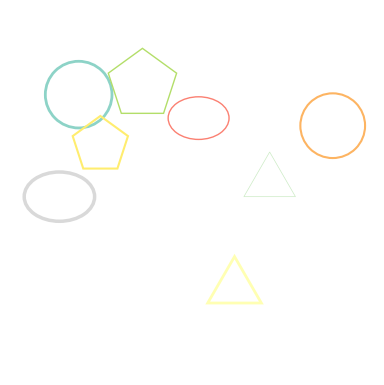[{"shape": "circle", "thickness": 2, "radius": 0.43, "center": [0.204, 0.754]}, {"shape": "triangle", "thickness": 2, "radius": 0.4, "center": [0.609, 0.253]}, {"shape": "oval", "thickness": 1, "radius": 0.4, "center": [0.516, 0.693]}, {"shape": "circle", "thickness": 1.5, "radius": 0.42, "center": [0.864, 0.674]}, {"shape": "pentagon", "thickness": 1, "radius": 0.47, "center": [0.37, 0.781]}, {"shape": "oval", "thickness": 2.5, "radius": 0.46, "center": [0.154, 0.489]}, {"shape": "triangle", "thickness": 0.5, "radius": 0.39, "center": [0.7, 0.528]}, {"shape": "pentagon", "thickness": 1.5, "radius": 0.38, "center": [0.261, 0.623]}]